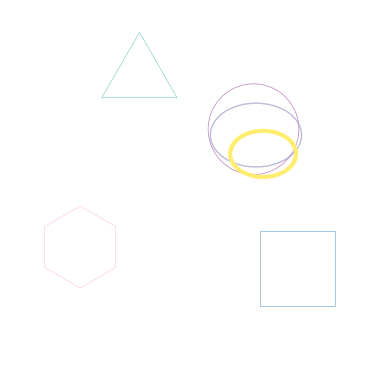[{"shape": "triangle", "thickness": 0.5, "radius": 0.56, "center": [0.362, 0.803]}, {"shape": "oval", "thickness": 1, "radius": 0.59, "center": [0.665, 0.649]}, {"shape": "square", "thickness": 0.5, "radius": 0.49, "center": [0.772, 0.303]}, {"shape": "hexagon", "thickness": 0.5, "radius": 0.53, "center": [0.208, 0.358]}, {"shape": "circle", "thickness": 0.5, "radius": 0.59, "center": [0.658, 0.664]}, {"shape": "oval", "thickness": 3, "radius": 0.43, "center": [0.683, 0.6]}]